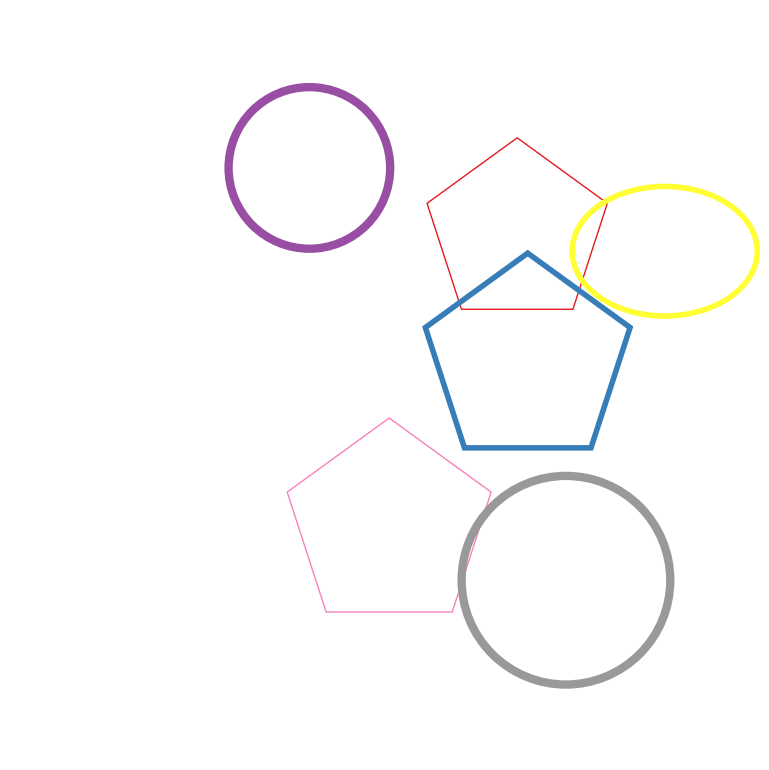[{"shape": "pentagon", "thickness": 0.5, "radius": 0.62, "center": [0.672, 0.698]}, {"shape": "pentagon", "thickness": 2, "radius": 0.7, "center": [0.685, 0.531]}, {"shape": "circle", "thickness": 3, "radius": 0.52, "center": [0.402, 0.782]}, {"shape": "oval", "thickness": 2, "radius": 0.6, "center": [0.863, 0.674]}, {"shape": "pentagon", "thickness": 0.5, "radius": 0.7, "center": [0.505, 0.318]}, {"shape": "circle", "thickness": 3, "radius": 0.68, "center": [0.735, 0.246]}]